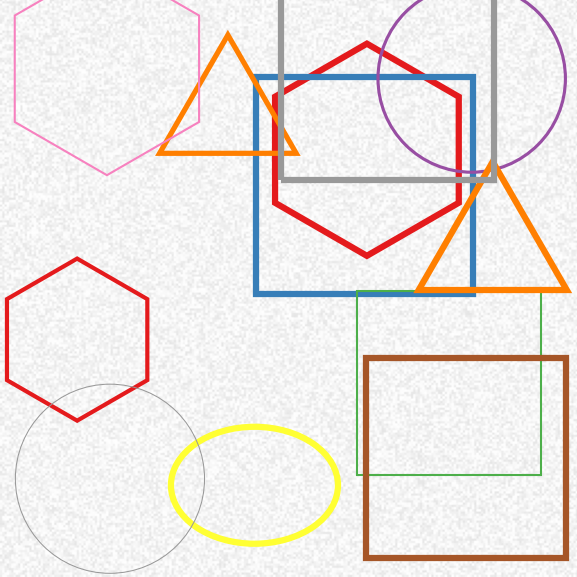[{"shape": "hexagon", "thickness": 2, "radius": 0.7, "center": [0.134, 0.411]}, {"shape": "hexagon", "thickness": 3, "radius": 0.92, "center": [0.635, 0.74]}, {"shape": "square", "thickness": 3, "radius": 0.94, "center": [0.631, 0.678]}, {"shape": "square", "thickness": 1, "radius": 0.8, "center": [0.778, 0.336]}, {"shape": "circle", "thickness": 1.5, "radius": 0.81, "center": [0.817, 0.863]}, {"shape": "triangle", "thickness": 2.5, "radius": 0.68, "center": [0.395, 0.802]}, {"shape": "triangle", "thickness": 3, "radius": 0.74, "center": [0.853, 0.571]}, {"shape": "oval", "thickness": 3, "radius": 0.72, "center": [0.441, 0.159]}, {"shape": "square", "thickness": 3, "radius": 0.87, "center": [0.806, 0.206]}, {"shape": "hexagon", "thickness": 1, "radius": 0.92, "center": [0.185, 0.88]}, {"shape": "circle", "thickness": 0.5, "radius": 0.82, "center": [0.19, 0.17]}, {"shape": "square", "thickness": 3, "radius": 0.92, "center": [0.671, 0.873]}]